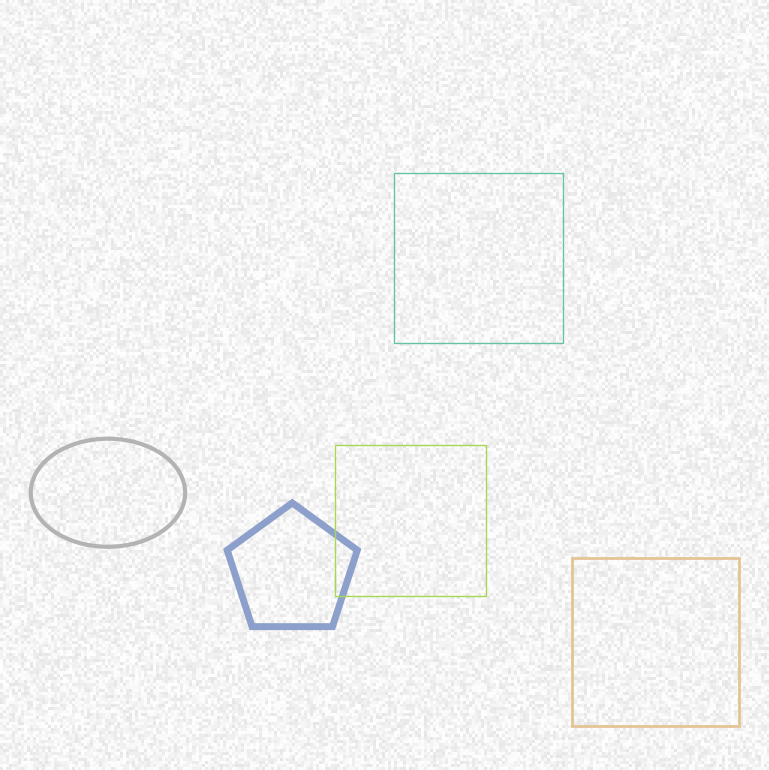[{"shape": "square", "thickness": 0.5, "radius": 0.55, "center": [0.622, 0.665]}, {"shape": "pentagon", "thickness": 2.5, "radius": 0.44, "center": [0.38, 0.258]}, {"shape": "square", "thickness": 0.5, "radius": 0.49, "center": [0.533, 0.324]}, {"shape": "square", "thickness": 1, "radius": 0.54, "center": [0.851, 0.166]}, {"shape": "oval", "thickness": 1.5, "radius": 0.5, "center": [0.14, 0.36]}]